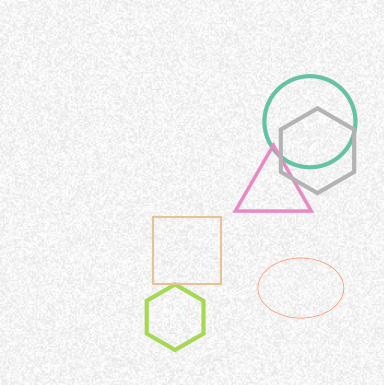[{"shape": "circle", "thickness": 3, "radius": 0.59, "center": [0.805, 0.684]}, {"shape": "oval", "thickness": 0.5, "radius": 0.56, "center": [0.781, 0.252]}, {"shape": "triangle", "thickness": 2.5, "radius": 0.57, "center": [0.71, 0.509]}, {"shape": "hexagon", "thickness": 3, "radius": 0.43, "center": [0.455, 0.176]}, {"shape": "square", "thickness": 1.5, "radius": 0.44, "center": [0.486, 0.349]}, {"shape": "hexagon", "thickness": 3, "radius": 0.55, "center": [0.825, 0.608]}]